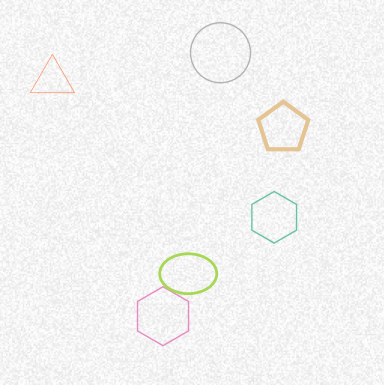[{"shape": "hexagon", "thickness": 1, "radius": 0.33, "center": [0.712, 0.436]}, {"shape": "triangle", "thickness": 0.5, "radius": 0.33, "center": [0.136, 0.792]}, {"shape": "hexagon", "thickness": 1, "radius": 0.38, "center": [0.423, 0.179]}, {"shape": "oval", "thickness": 2, "radius": 0.37, "center": [0.489, 0.289]}, {"shape": "pentagon", "thickness": 3, "radius": 0.34, "center": [0.736, 0.668]}, {"shape": "circle", "thickness": 1, "radius": 0.39, "center": [0.573, 0.863]}]